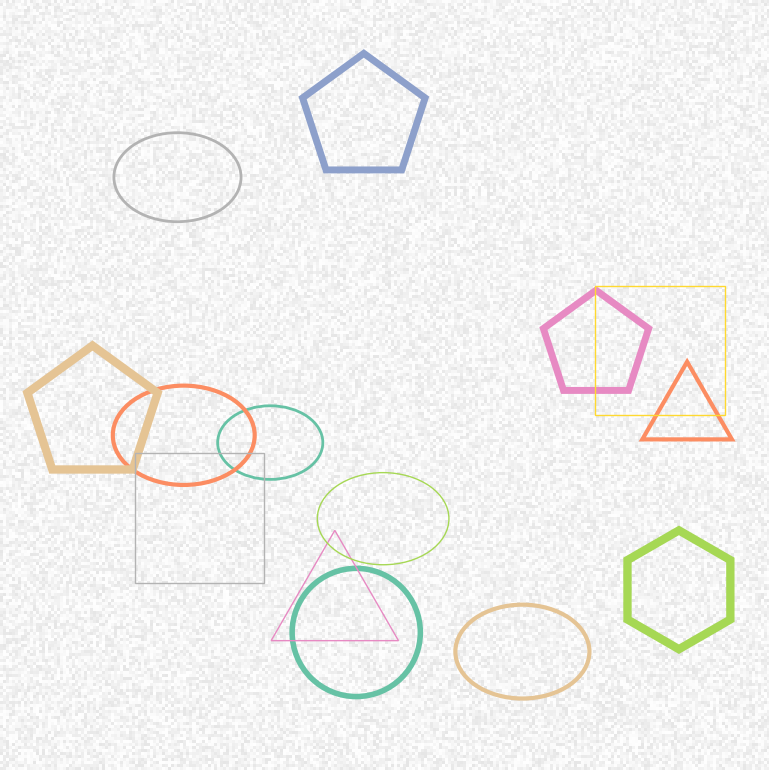[{"shape": "oval", "thickness": 1, "radius": 0.34, "center": [0.351, 0.425]}, {"shape": "circle", "thickness": 2, "radius": 0.42, "center": [0.463, 0.179]}, {"shape": "triangle", "thickness": 1.5, "radius": 0.34, "center": [0.892, 0.463]}, {"shape": "oval", "thickness": 1.5, "radius": 0.46, "center": [0.239, 0.435]}, {"shape": "pentagon", "thickness": 2.5, "radius": 0.42, "center": [0.473, 0.847]}, {"shape": "pentagon", "thickness": 2.5, "radius": 0.36, "center": [0.774, 0.551]}, {"shape": "triangle", "thickness": 0.5, "radius": 0.48, "center": [0.435, 0.216]}, {"shape": "oval", "thickness": 0.5, "radius": 0.43, "center": [0.498, 0.326]}, {"shape": "hexagon", "thickness": 3, "radius": 0.39, "center": [0.882, 0.234]}, {"shape": "square", "thickness": 0.5, "radius": 0.42, "center": [0.857, 0.545]}, {"shape": "pentagon", "thickness": 3, "radius": 0.44, "center": [0.12, 0.462]}, {"shape": "oval", "thickness": 1.5, "radius": 0.44, "center": [0.678, 0.154]}, {"shape": "square", "thickness": 0.5, "radius": 0.42, "center": [0.259, 0.327]}, {"shape": "oval", "thickness": 1, "radius": 0.41, "center": [0.23, 0.77]}]